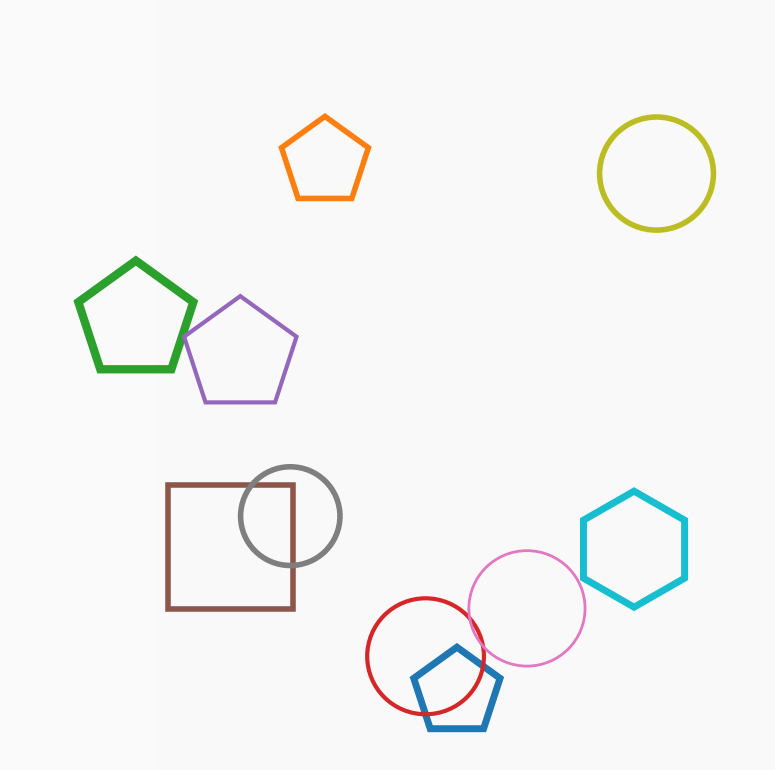[{"shape": "pentagon", "thickness": 2.5, "radius": 0.29, "center": [0.59, 0.101]}, {"shape": "pentagon", "thickness": 2, "radius": 0.29, "center": [0.419, 0.79]}, {"shape": "pentagon", "thickness": 3, "radius": 0.39, "center": [0.175, 0.584]}, {"shape": "circle", "thickness": 1.5, "radius": 0.38, "center": [0.549, 0.148]}, {"shape": "pentagon", "thickness": 1.5, "radius": 0.38, "center": [0.31, 0.539]}, {"shape": "square", "thickness": 2, "radius": 0.4, "center": [0.298, 0.289]}, {"shape": "circle", "thickness": 1, "radius": 0.37, "center": [0.68, 0.21]}, {"shape": "circle", "thickness": 2, "radius": 0.32, "center": [0.375, 0.33]}, {"shape": "circle", "thickness": 2, "radius": 0.37, "center": [0.847, 0.775]}, {"shape": "hexagon", "thickness": 2.5, "radius": 0.38, "center": [0.818, 0.287]}]